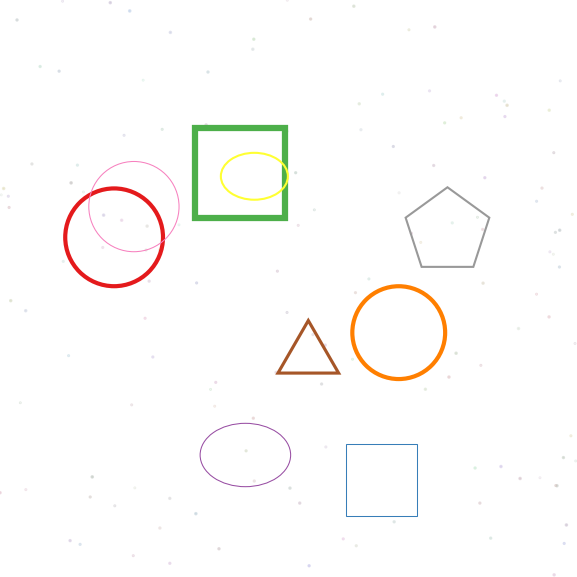[{"shape": "circle", "thickness": 2, "radius": 0.42, "center": [0.198, 0.588]}, {"shape": "square", "thickness": 0.5, "radius": 0.31, "center": [0.66, 0.168]}, {"shape": "square", "thickness": 3, "radius": 0.39, "center": [0.416, 0.7]}, {"shape": "oval", "thickness": 0.5, "radius": 0.39, "center": [0.425, 0.211]}, {"shape": "circle", "thickness": 2, "radius": 0.4, "center": [0.69, 0.423]}, {"shape": "oval", "thickness": 1, "radius": 0.29, "center": [0.44, 0.694]}, {"shape": "triangle", "thickness": 1.5, "radius": 0.3, "center": [0.534, 0.383]}, {"shape": "circle", "thickness": 0.5, "radius": 0.39, "center": [0.232, 0.641]}, {"shape": "pentagon", "thickness": 1, "radius": 0.38, "center": [0.775, 0.599]}]